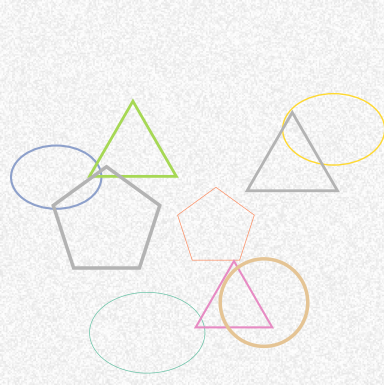[{"shape": "oval", "thickness": 0.5, "radius": 0.75, "center": [0.382, 0.136]}, {"shape": "pentagon", "thickness": 0.5, "radius": 0.52, "center": [0.561, 0.409]}, {"shape": "oval", "thickness": 1.5, "radius": 0.59, "center": [0.146, 0.54]}, {"shape": "triangle", "thickness": 1.5, "radius": 0.57, "center": [0.608, 0.207]}, {"shape": "triangle", "thickness": 2, "radius": 0.65, "center": [0.345, 0.607]}, {"shape": "oval", "thickness": 1, "radius": 0.66, "center": [0.867, 0.664]}, {"shape": "circle", "thickness": 2.5, "radius": 0.57, "center": [0.686, 0.214]}, {"shape": "triangle", "thickness": 2, "radius": 0.68, "center": [0.759, 0.572]}, {"shape": "pentagon", "thickness": 2.5, "radius": 0.73, "center": [0.277, 0.422]}]